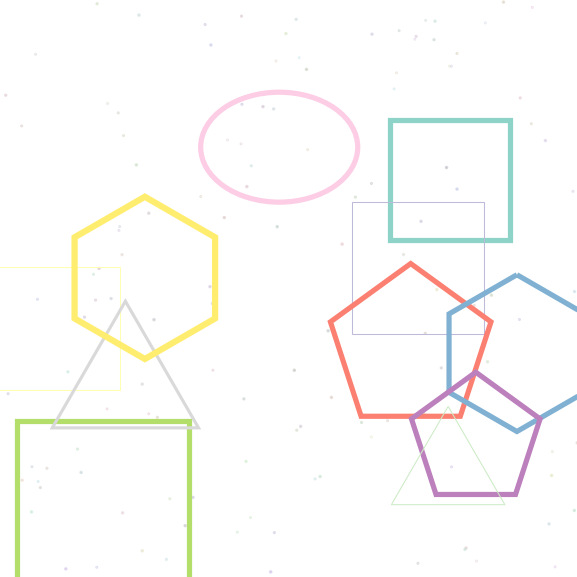[{"shape": "square", "thickness": 2.5, "radius": 0.52, "center": [0.779, 0.688]}, {"shape": "square", "thickness": 0.5, "radius": 0.53, "center": [0.1, 0.431]}, {"shape": "square", "thickness": 0.5, "radius": 0.57, "center": [0.723, 0.535]}, {"shape": "pentagon", "thickness": 2.5, "radius": 0.73, "center": [0.711, 0.397]}, {"shape": "hexagon", "thickness": 2.5, "radius": 0.68, "center": [0.895, 0.388]}, {"shape": "square", "thickness": 2.5, "radius": 0.74, "center": [0.179, 0.122]}, {"shape": "oval", "thickness": 2.5, "radius": 0.68, "center": [0.483, 0.744]}, {"shape": "triangle", "thickness": 1.5, "radius": 0.73, "center": [0.217, 0.331]}, {"shape": "pentagon", "thickness": 2.5, "radius": 0.59, "center": [0.824, 0.238]}, {"shape": "triangle", "thickness": 0.5, "radius": 0.57, "center": [0.776, 0.182]}, {"shape": "hexagon", "thickness": 3, "radius": 0.7, "center": [0.251, 0.518]}]